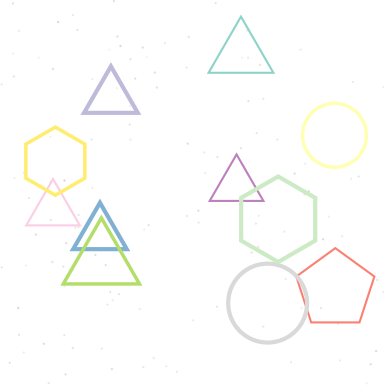[{"shape": "triangle", "thickness": 1.5, "radius": 0.49, "center": [0.626, 0.86]}, {"shape": "circle", "thickness": 2.5, "radius": 0.42, "center": [0.869, 0.649]}, {"shape": "triangle", "thickness": 3, "radius": 0.4, "center": [0.288, 0.747]}, {"shape": "pentagon", "thickness": 1.5, "radius": 0.53, "center": [0.871, 0.249]}, {"shape": "triangle", "thickness": 3, "radius": 0.4, "center": [0.26, 0.393]}, {"shape": "triangle", "thickness": 2.5, "radius": 0.57, "center": [0.263, 0.32]}, {"shape": "triangle", "thickness": 1.5, "radius": 0.4, "center": [0.138, 0.455]}, {"shape": "circle", "thickness": 3, "radius": 0.51, "center": [0.695, 0.213]}, {"shape": "triangle", "thickness": 1.5, "radius": 0.4, "center": [0.614, 0.518]}, {"shape": "hexagon", "thickness": 3, "radius": 0.56, "center": [0.723, 0.431]}, {"shape": "hexagon", "thickness": 2.5, "radius": 0.44, "center": [0.144, 0.581]}]